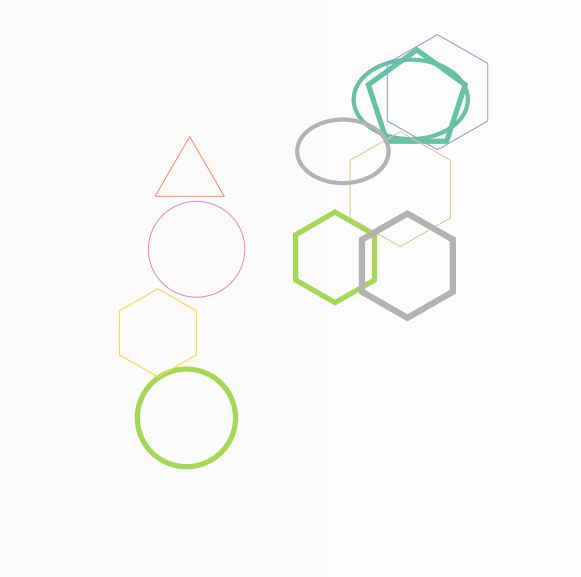[{"shape": "pentagon", "thickness": 2.5, "radius": 0.44, "center": [0.717, 0.825]}, {"shape": "oval", "thickness": 2, "radius": 0.49, "center": [0.707, 0.827]}, {"shape": "triangle", "thickness": 0.5, "radius": 0.34, "center": [0.326, 0.694]}, {"shape": "hexagon", "thickness": 0.5, "radius": 0.5, "center": [0.753, 0.84]}, {"shape": "circle", "thickness": 0.5, "radius": 0.41, "center": [0.338, 0.567]}, {"shape": "circle", "thickness": 2.5, "radius": 0.42, "center": [0.321, 0.276]}, {"shape": "hexagon", "thickness": 2.5, "radius": 0.39, "center": [0.576, 0.553]}, {"shape": "hexagon", "thickness": 0.5, "radius": 0.38, "center": [0.272, 0.423]}, {"shape": "hexagon", "thickness": 0.5, "radius": 0.5, "center": [0.689, 0.672]}, {"shape": "oval", "thickness": 2, "radius": 0.39, "center": [0.59, 0.737]}, {"shape": "hexagon", "thickness": 3, "radius": 0.45, "center": [0.701, 0.539]}]